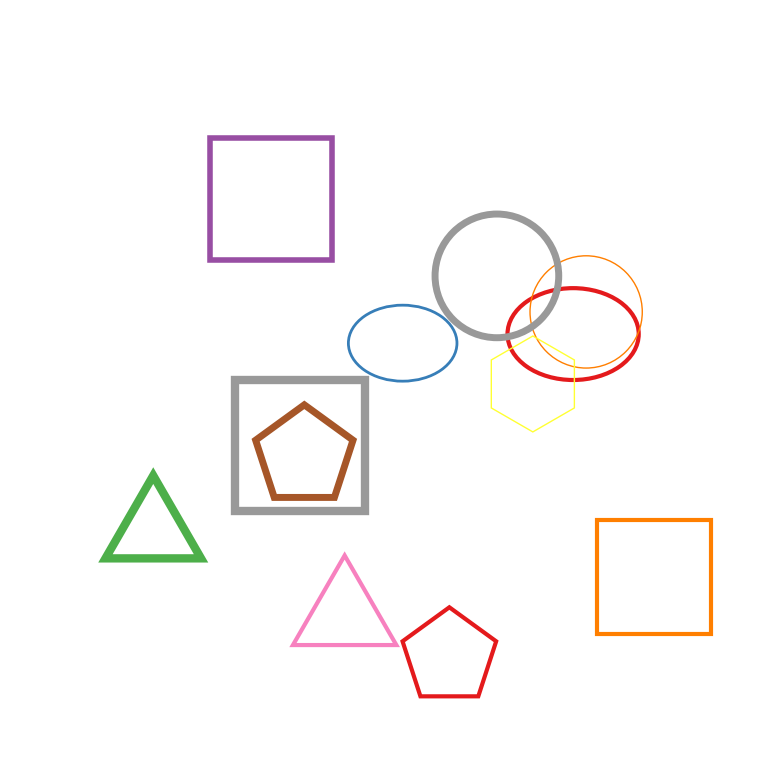[{"shape": "oval", "thickness": 1.5, "radius": 0.43, "center": [0.744, 0.566]}, {"shape": "pentagon", "thickness": 1.5, "radius": 0.32, "center": [0.584, 0.147]}, {"shape": "oval", "thickness": 1, "radius": 0.35, "center": [0.523, 0.554]}, {"shape": "triangle", "thickness": 3, "radius": 0.36, "center": [0.199, 0.311]}, {"shape": "square", "thickness": 2, "radius": 0.4, "center": [0.352, 0.742]}, {"shape": "square", "thickness": 1.5, "radius": 0.37, "center": [0.85, 0.25]}, {"shape": "circle", "thickness": 0.5, "radius": 0.36, "center": [0.761, 0.595]}, {"shape": "hexagon", "thickness": 0.5, "radius": 0.31, "center": [0.692, 0.501]}, {"shape": "pentagon", "thickness": 2.5, "radius": 0.33, "center": [0.395, 0.408]}, {"shape": "triangle", "thickness": 1.5, "radius": 0.39, "center": [0.448, 0.201]}, {"shape": "square", "thickness": 3, "radius": 0.42, "center": [0.39, 0.421]}, {"shape": "circle", "thickness": 2.5, "radius": 0.4, "center": [0.645, 0.642]}]